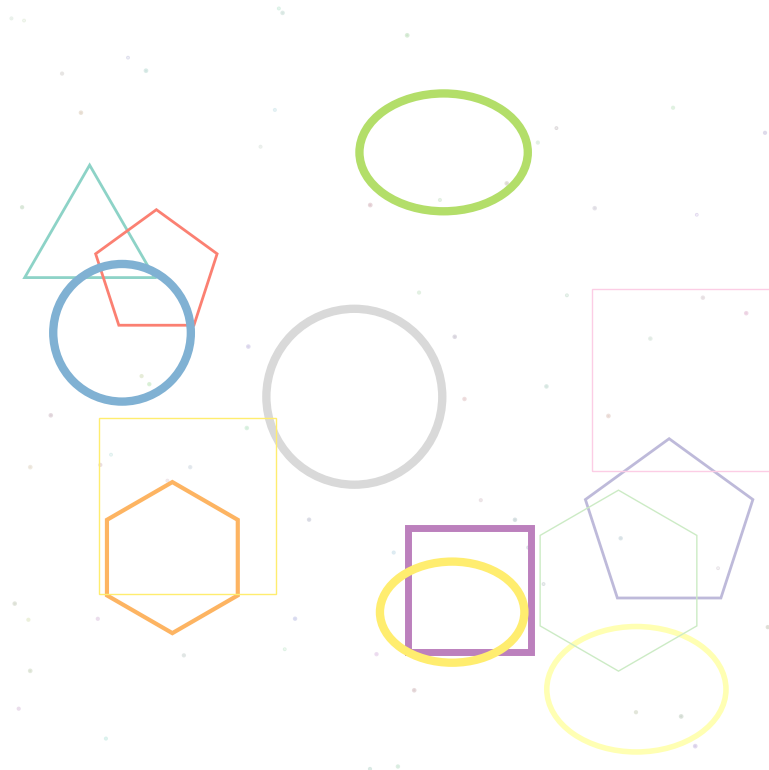[{"shape": "triangle", "thickness": 1, "radius": 0.49, "center": [0.116, 0.688]}, {"shape": "oval", "thickness": 2, "radius": 0.58, "center": [0.826, 0.105]}, {"shape": "pentagon", "thickness": 1, "radius": 0.57, "center": [0.869, 0.316]}, {"shape": "pentagon", "thickness": 1, "radius": 0.41, "center": [0.203, 0.645]}, {"shape": "circle", "thickness": 3, "radius": 0.45, "center": [0.158, 0.568]}, {"shape": "hexagon", "thickness": 1.5, "radius": 0.49, "center": [0.224, 0.276]}, {"shape": "oval", "thickness": 3, "radius": 0.55, "center": [0.576, 0.802]}, {"shape": "square", "thickness": 0.5, "radius": 0.59, "center": [0.888, 0.507]}, {"shape": "circle", "thickness": 3, "radius": 0.57, "center": [0.46, 0.485]}, {"shape": "square", "thickness": 2.5, "radius": 0.4, "center": [0.61, 0.234]}, {"shape": "hexagon", "thickness": 0.5, "radius": 0.59, "center": [0.803, 0.246]}, {"shape": "square", "thickness": 0.5, "radius": 0.57, "center": [0.243, 0.343]}, {"shape": "oval", "thickness": 3, "radius": 0.47, "center": [0.587, 0.205]}]